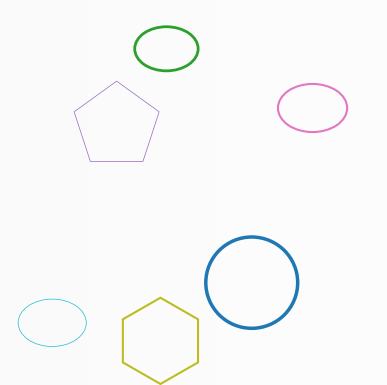[{"shape": "circle", "thickness": 2.5, "radius": 0.59, "center": [0.65, 0.266]}, {"shape": "oval", "thickness": 2, "radius": 0.41, "center": [0.429, 0.873]}, {"shape": "pentagon", "thickness": 0.5, "radius": 0.58, "center": [0.301, 0.674]}, {"shape": "oval", "thickness": 1.5, "radius": 0.45, "center": [0.807, 0.719]}, {"shape": "hexagon", "thickness": 1.5, "radius": 0.56, "center": [0.414, 0.115]}, {"shape": "oval", "thickness": 0.5, "radius": 0.44, "center": [0.135, 0.162]}]